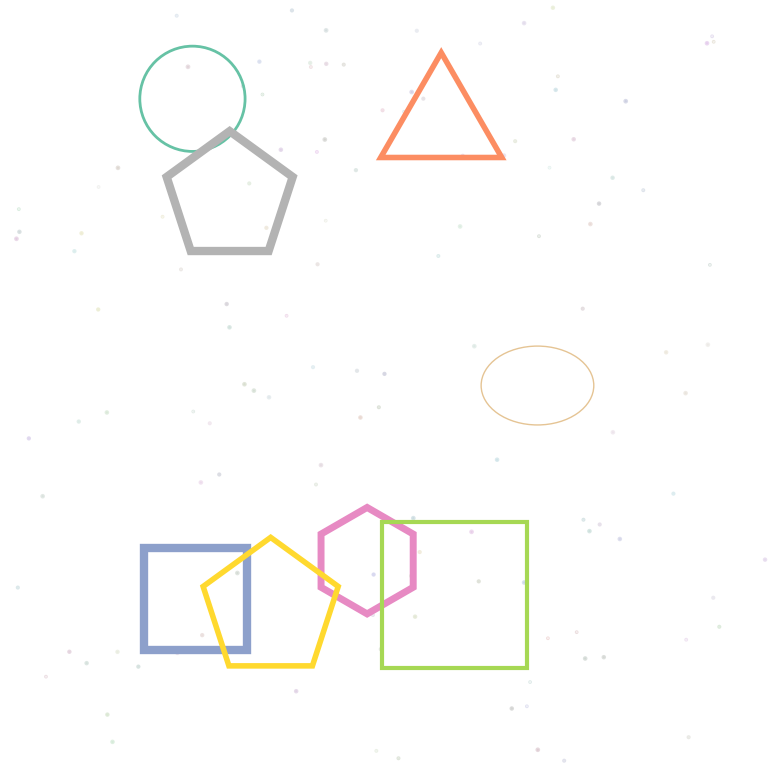[{"shape": "circle", "thickness": 1, "radius": 0.34, "center": [0.25, 0.872]}, {"shape": "triangle", "thickness": 2, "radius": 0.45, "center": [0.573, 0.841]}, {"shape": "square", "thickness": 3, "radius": 0.33, "center": [0.254, 0.222]}, {"shape": "hexagon", "thickness": 2.5, "radius": 0.35, "center": [0.477, 0.272]}, {"shape": "square", "thickness": 1.5, "radius": 0.47, "center": [0.59, 0.227]}, {"shape": "pentagon", "thickness": 2, "radius": 0.46, "center": [0.352, 0.21]}, {"shape": "oval", "thickness": 0.5, "radius": 0.37, "center": [0.698, 0.499]}, {"shape": "pentagon", "thickness": 3, "radius": 0.43, "center": [0.298, 0.744]}]